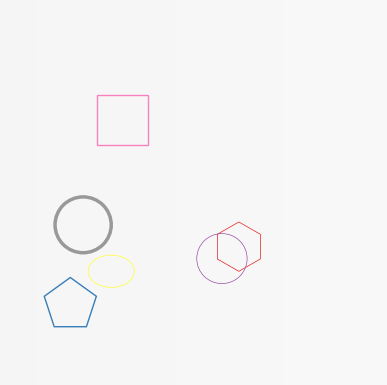[{"shape": "hexagon", "thickness": 0.5, "radius": 0.32, "center": [0.616, 0.359]}, {"shape": "pentagon", "thickness": 1, "radius": 0.35, "center": [0.181, 0.209]}, {"shape": "circle", "thickness": 0.5, "radius": 0.32, "center": [0.573, 0.328]}, {"shape": "oval", "thickness": 0.5, "radius": 0.3, "center": [0.287, 0.296]}, {"shape": "square", "thickness": 1, "radius": 0.33, "center": [0.316, 0.689]}, {"shape": "circle", "thickness": 2.5, "radius": 0.36, "center": [0.215, 0.416]}]